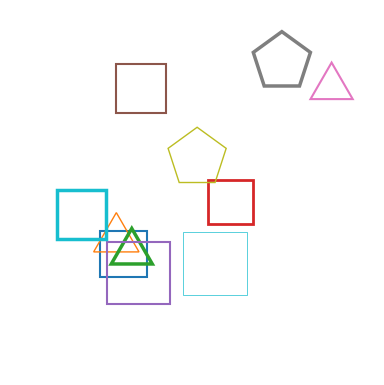[{"shape": "square", "thickness": 1.5, "radius": 0.3, "center": [0.321, 0.34]}, {"shape": "triangle", "thickness": 1, "radius": 0.34, "center": [0.302, 0.38]}, {"shape": "triangle", "thickness": 2.5, "radius": 0.31, "center": [0.342, 0.345]}, {"shape": "square", "thickness": 2, "radius": 0.29, "center": [0.599, 0.475]}, {"shape": "square", "thickness": 1.5, "radius": 0.41, "center": [0.36, 0.292]}, {"shape": "square", "thickness": 1.5, "radius": 0.32, "center": [0.366, 0.769]}, {"shape": "triangle", "thickness": 1.5, "radius": 0.32, "center": [0.861, 0.774]}, {"shape": "pentagon", "thickness": 2.5, "radius": 0.39, "center": [0.732, 0.84]}, {"shape": "pentagon", "thickness": 1, "radius": 0.4, "center": [0.512, 0.59]}, {"shape": "square", "thickness": 2.5, "radius": 0.32, "center": [0.212, 0.443]}, {"shape": "square", "thickness": 0.5, "radius": 0.41, "center": [0.558, 0.315]}]